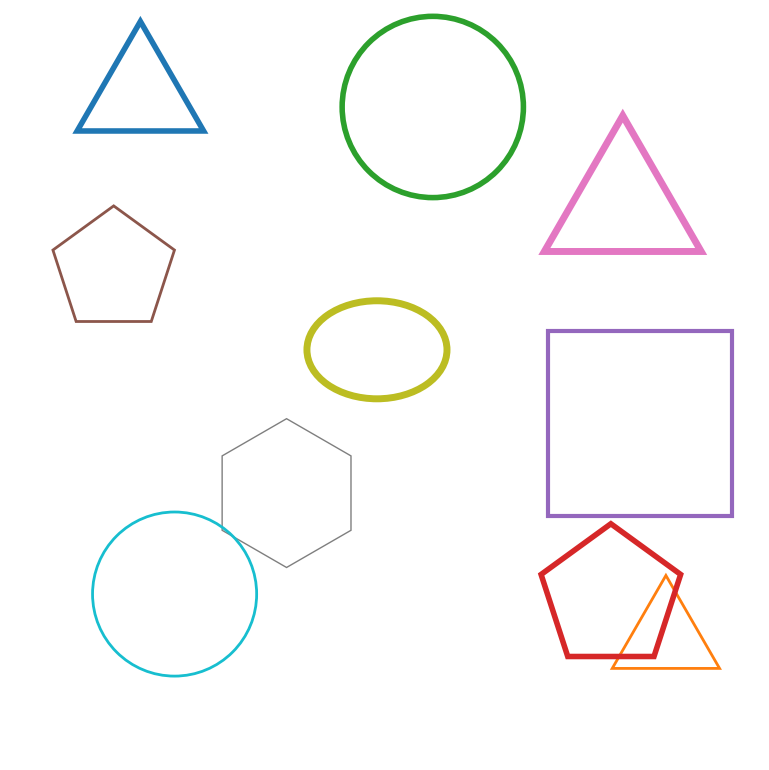[{"shape": "triangle", "thickness": 2, "radius": 0.47, "center": [0.182, 0.877]}, {"shape": "triangle", "thickness": 1, "radius": 0.4, "center": [0.865, 0.172]}, {"shape": "circle", "thickness": 2, "radius": 0.59, "center": [0.562, 0.861]}, {"shape": "pentagon", "thickness": 2, "radius": 0.48, "center": [0.793, 0.224]}, {"shape": "square", "thickness": 1.5, "radius": 0.6, "center": [0.831, 0.45]}, {"shape": "pentagon", "thickness": 1, "radius": 0.41, "center": [0.148, 0.65]}, {"shape": "triangle", "thickness": 2.5, "radius": 0.59, "center": [0.809, 0.732]}, {"shape": "hexagon", "thickness": 0.5, "radius": 0.48, "center": [0.372, 0.36]}, {"shape": "oval", "thickness": 2.5, "radius": 0.45, "center": [0.49, 0.546]}, {"shape": "circle", "thickness": 1, "radius": 0.53, "center": [0.227, 0.229]}]